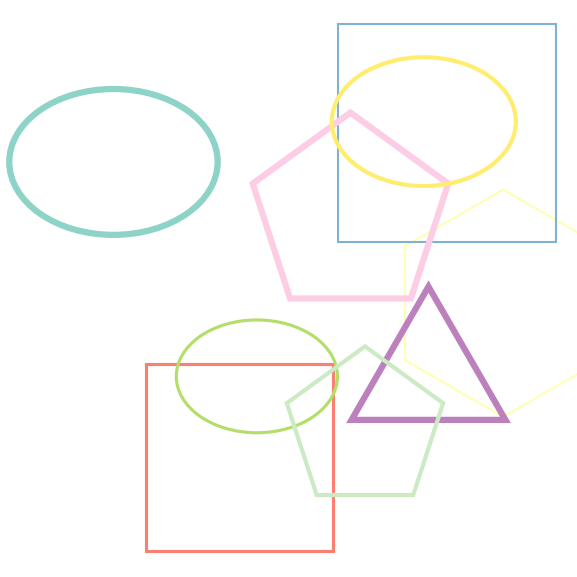[{"shape": "oval", "thickness": 3, "radius": 0.9, "center": [0.196, 0.719]}, {"shape": "hexagon", "thickness": 1, "radius": 0.98, "center": [0.871, 0.474]}, {"shape": "square", "thickness": 1.5, "radius": 0.81, "center": [0.415, 0.207]}, {"shape": "square", "thickness": 1, "radius": 0.94, "center": [0.774, 0.769]}, {"shape": "oval", "thickness": 1.5, "radius": 0.7, "center": [0.445, 0.347]}, {"shape": "pentagon", "thickness": 3, "radius": 0.89, "center": [0.607, 0.626]}, {"shape": "triangle", "thickness": 3, "radius": 0.77, "center": [0.742, 0.349]}, {"shape": "pentagon", "thickness": 2, "radius": 0.71, "center": [0.632, 0.257]}, {"shape": "oval", "thickness": 2, "radius": 0.8, "center": [0.734, 0.789]}]